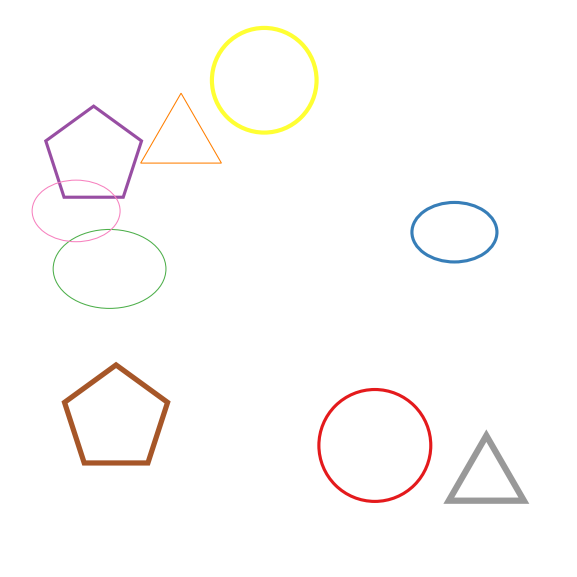[{"shape": "circle", "thickness": 1.5, "radius": 0.48, "center": [0.649, 0.228]}, {"shape": "oval", "thickness": 1.5, "radius": 0.37, "center": [0.787, 0.597]}, {"shape": "oval", "thickness": 0.5, "radius": 0.49, "center": [0.19, 0.533]}, {"shape": "pentagon", "thickness": 1.5, "radius": 0.44, "center": [0.162, 0.728]}, {"shape": "triangle", "thickness": 0.5, "radius": 0.4, "center": [0.314, 0.757]}, {"shape": "circle", "thickness": 2, "radius": 0.45, "center": [0.458, 0.86]}, {"shape": "pentagon", "thickness": 2.5, "radius": 0.47, "center": [0.201, 0.273]}, {"shape": "oval", "thickness": 0.5, "radius": 0.38, "center": [0.132, 0.634]}, {"shape": "triangle", "thickness": 3, "radius": 0.38, "center": [0.842, 0.17]}]